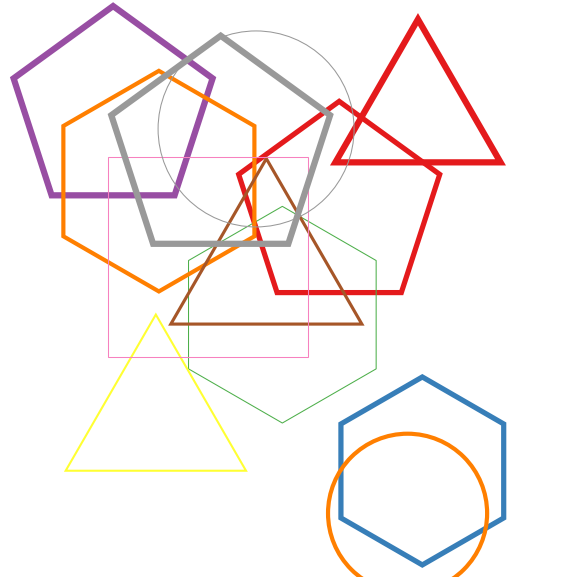[{"shape": "triangle", "thickness": 3, "radius": 0.83, "center": [0.724, 0.801]}, {"shape": "pentagon", "thickness": 2.5, "radius": 0.92, "center": [0.587, 0.641]}, {"shape": "hexagon", "thickness": 2.5, "radius": 0.81, "center": [0.731, 0.184]}, {"shape": "hexagon", "thickness": 0.5, "radius": 0.94, "center": [0.489, 0.454]}, {"shape": "pentagon", "thickness": 3, "radius": 0.91, "center": [0.196, 0.807]}, {"shape": "circle", "thickness": 2, "radius": 0.69, "center": [0.706, 0.11]}, {"shape": "hexagon", "thickness": 2, "radius": 0.95, "center": [0.275, 0.685]}, {"shape": "triangle", "thickness": 1, "radius": 0.9, "center": [0.27, 0.274]}, {"shape": "triangle", "thickness": 1.5, "radius": 0.95, "center": [0.461, 0.533]}, {"shape": "square", "thickness": 0.5, "radius": 0.87, "center": [0.361, 0.555]}, {"shape": "circle", "thickness": 0.5, "radius": 0.85, "center": [0.443, 0.776]}, {"shape": "pentagon", "thickness": 3, "radius": 1.0, "center": [0.382, 0.738]}]